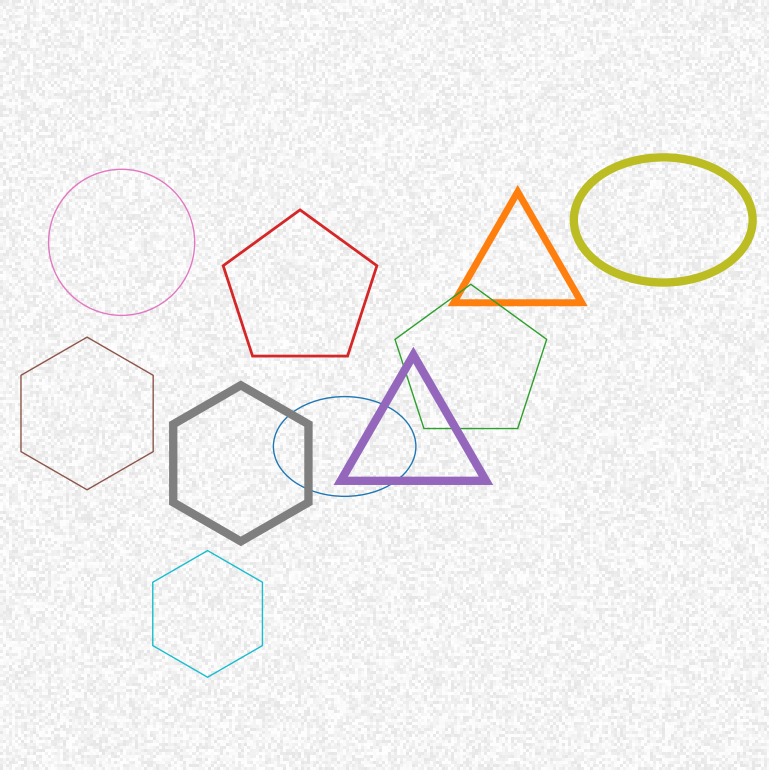[{"shape": "oval", "thickness": 0.5, "radius": 0.46, "center": [0.448, 0.42]}, {"shape": "triangle", "thickness": 2.5, "radius": 0.48, "center": [0.672, 0.655]}, {"shape": "pentagon", "thickness": 0.5, "radius": 0.52, "center": [0.611, 0.527]}, {"shape": "pentagon", "thickness": 1, "radius": 0.52, "center": [0.39, 0.622]}, {"shape": "triangle", "thickness": 3, "radius": 0.54, "center": [0.537, 0.43]}, {"shape": "hexagon", "thickness": 0.5, "radius": 0.5, "center": [0.113, 0.463]}, {"shape": "circle", "thickness": 0.5, "radius": 0.47, "center": [0.158, 0.685]}, {"shape": "hexagon", "thickness": 3, "radius": 0.51, "center": [0.313, 0.398]}, {"shape": "oval", "thickness": 3, "radius": 0.58, "center": [0.861, 0.714]}, {"shape": "hexagon", "thickness": 0.5, "radius": 0.41, "center": [0.27, 0.203]}]